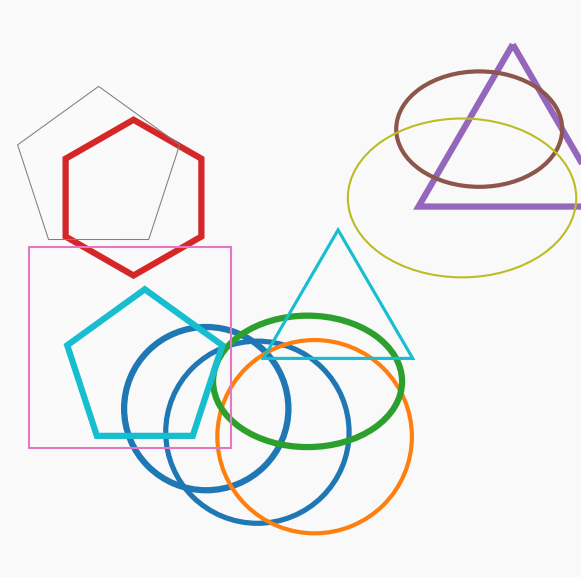[{"shape": "circle", "thickness": 2.5, "radius": 0.79, "center": [0.443, 0.251]}, {"shape": "circle", "thickness": 3, "radius": 0.71, "center": [0.355, 0.292]}, {"shape": "circle", "thickness": 2, "radius": 0.84, "center": [0.541, 0.243]}, {"shape": "oval", "thickness": 3, "radius": 0.81, "center": [0.529, 0.339]}, {"shape": "hexagon", "thickness": 3, "radius": 0.67, "center": [0.23, 0.657]}, {"shape": "triangle", "thickness": 3, "radius": 0.94, "center": [0.882, 0.735]}, {"shape": "oval", "thickness": 2, "radius": 0.71, "center": [0.824, 0.776]}, {"shape": "square", "thickness": 1, "radius": 0.87, "center": [0.223, 0.397]}, {"shape": "pentagon", "thickness": 0.5, "radius": 0.73, "center": [0.17, 0.703]}, {"shape": "oval", "thickness": 1, "radius": 0.98, "center": [0.795, 0.656]}, {"shape": "pentagon", "thickness": 3, "radius": 0.7, "center": [0.249, 0.358]}, {"shape": "triangle", "thickness": 1.5, "radius": 0.74, "center": [0.582, 0.453]}]